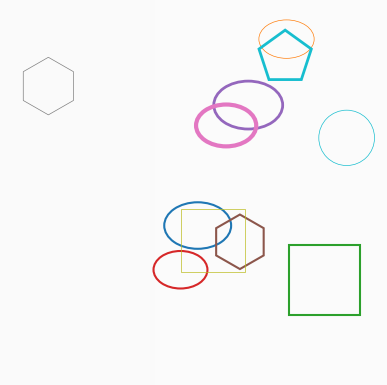[{"shape": "oval", "thickness": 1.5, "radius": 0.43, "center": [0.51, 0.414]}, {"shape": "oval", "thickness": 0.5, "radius": 0.36, "center": [0.739, 0.898]}, {"shape": "square", "thickness": 1.5, "radius": 0.46, "center": [0.838, 0.273]}, {"shape": "oval", "thickness": 1.5, "radius": 0.35, "center": [0.466, 0.299]}, {"shape": "oval", "thickness": 2, "radius": 0.44, "center": [0.641, 0.727]}, {"shape": "hexagon", "thickness": 1.5, "radius": 0.35, "center": [0.619, 0.372]}, {"shape": "oval", "thickness": 3, "radius": 0.39, "center": [0.584, 0.674]}, {"shape": "hexagon", "thickness": 0.5, "radius": 0.37, "center": [0.125, 0.776]}, {"shape": "square", "thickness": 0.5, "radius": 0.41, "center": [0.55, 0.376]}, {"shape": "circle", "thickness": 0.5, "radius": 0.36, "center": [0.895, 0.642]}, {"shape": "pentagon", "thickness": 2, "radius": 0.36, "center": [0.736, 0.851]}]